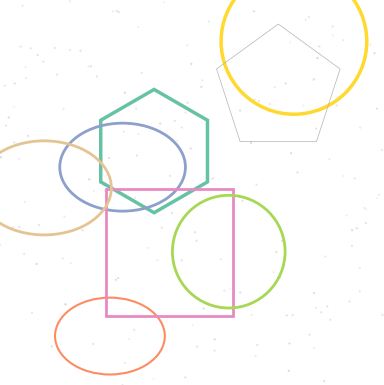[{"shape": "hexagon", "thickness": 2.5, "radius": 0.8, "center": [0.4, 0.608]}, {"shape": "oval", "thickness": 1.5, "radius": 0.71, "center": [0.286, 0.127]}, {"shape": "oval", "thickness": 2, "radius": 0.82, "center": [0.318, 0.566]}, {"shape": "square", "thickness": 2, "radius": 0.83, "center": [0.441, 0.344]}, {"shape": "circle", "thickness": 2, "radius": 0.73, "center": [0.594, 0.346]}, {"shape": "circle", "thickness": 2.5, "radius": 0.95, "center": [0.763, 0.892]}, {"shape": "oval", "thickness": 2, "radius": 0.87, "center": [0.115, 0.512]}, {"shape": "pentagon", "thickness": 0.5, "radius": 0.84, "center": [0.723, 0.769]}]